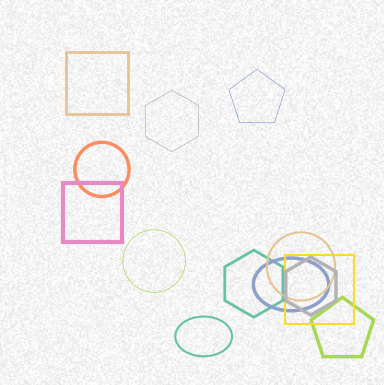[{"shape": "hexagon", "thickness": 2, "radius": 0.44, "center": [0.659, 0.263]}, {"shape": "oval", "thickness": 1.5, "radius": 0.37, "center": [0.529, 0.126]}, {"shape": "circle", "thickness": 2.5, "radius": 0.35, "center": [0.265, 0.56]}, {"shape": "oval", "thickness": 2.5, "radius": 0.49, "center": [0.756, 0.261]}, {"shape": "pentagon", "thickness": 0.5, "radius": 0.38, "center": [0.668, 0.743]}, {"shape": "square", "thickness": 3, "radius": 0.38, "center": [0.24, 0.448]}, {"shape": "pentagon", "thickness": 2.5, "radius": 0.43, "center": [0.889, 0.143]}, {"shape": "circle", "thickness": 0.5, "radius": 0.41, "center": [0.4, 0.322]}, {"shape": "square", "thickness": 1.5, "radius": 0.45, "center": [0.831, 0.249]}, {"shape": "square", "thickness": 2, "radius": 0.4, "center": [0.252, 0.784]}, {"shape": "circle", "thickness": 1.5, "radius": 0.44, "center": [0.782, 0.308]}, {"shape": "hexagon", "thickness": 0.5, "radius": 0.4, "center": [0.447, 0.686]}, {"shape": "hexagon", "thickness": 2.5, "radius": 0.38, "center": [0.807, 0.257]}]